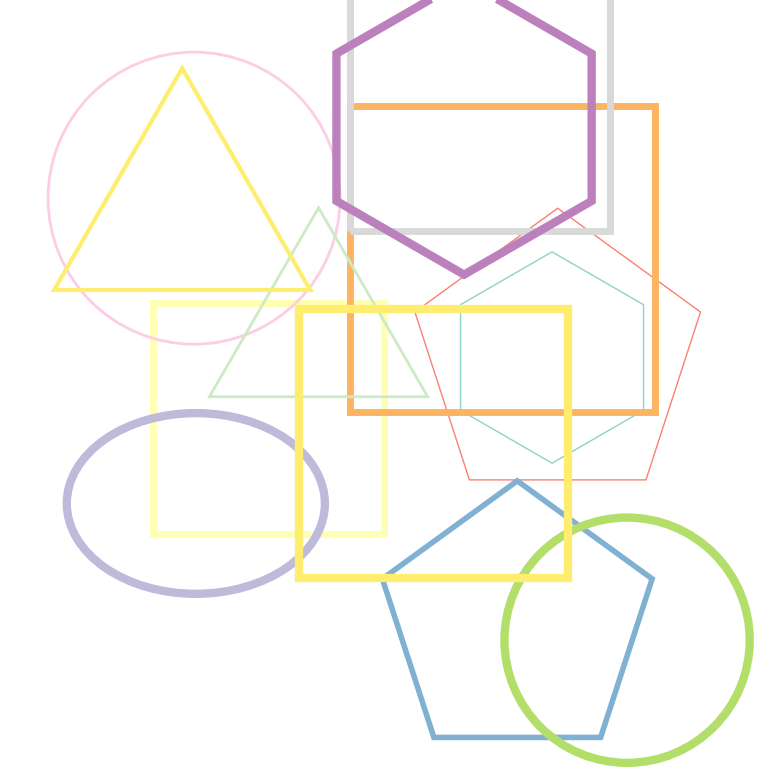[{"shape": "hexagon", "thickness": 0.5, "radius": 0.69, "center": [0.717, 0.536]}, {"shape": "square", "thickness": 2.5, "radius": 0.75, "center": [0.349, 0.457]}, {"shape": "oval", "thickness": 3, "radius": 0.84, "center": [0.254, 0.346]}, {"shape": "pentagon", "thickness": 0.5, "radius": 0.98, "center": [0.724, 0.535]}, {"shape": "pentagon", "thickness": 2, "radius": 0.92, "center": [0.672, 0.191]}, {"shape": "square", "thickness": 2.5, "radius": 0.99, "center": [0.652, 0.664]}, {"shape": "circle", "thickness": 3, "radius": 0.8, "center": [0.814, 0.169]}, {"shape": "circle", "thickness": 1, "radius": 0.95, "center": [0.252, 0.743]}, {"shape": "square", "thickness": 2.5, "radius": 0.84, "center": [0.623, 0.869]}, {"shape": "hexagon", "thickness": 3, "radius": 0.96, "center": [0.603, 0.835]}, {"shape": "triangle", "thickness": 1, "radius": 0.82, "center": [0.414, 0.567]}, {"shape": "square", "thickness": 3, "radius": 0.87, "center": [0.563, 0.424]}, {"shape": "triangle", "thickness": 1.5, "radius": 0.96, "center": [0.237, 0.719]}]